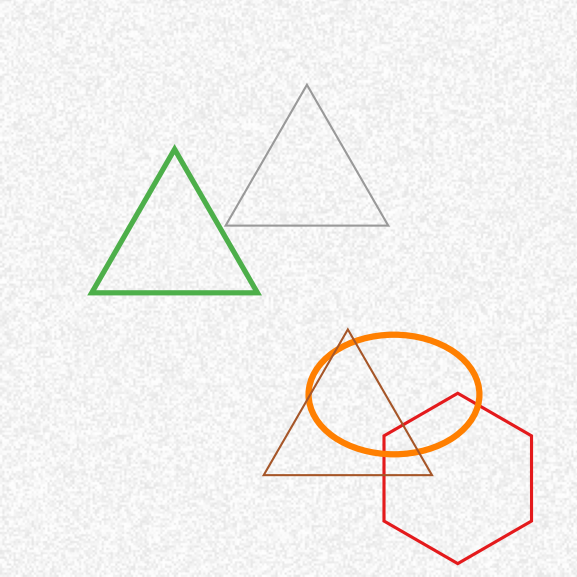[{"shape": "hexagon", "thickness": 1.5, "radius": 0.74, "center": [0.793, 0.171]}, {"shape": "triangle", "thickness": 2.5, "radius": 0.83, "center": [0.302, 0.575]}, {"shape": "oval", "thickness": 3, "radius": 0.74, "center": [0.682, 0.316]}, {"shape": "triangle", "thickness": 1, "radius": 0.84, "center": [0.602, 0.26]}, {"shape": "triangle", "thickness": 1, "radius": 0.81, "center": [0.531, 0.69]}]